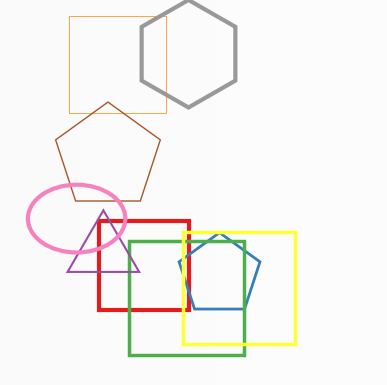[{"shape": "square", "thickness": 3, "radius": 0.58, "center": [0.372, 0.31]}, {"shape": "pentagon", "thickness": 2, "radius": 0.55, "center": [0.567, 0.286]}, {"shape": "square", "thickness": 2.5, "radius": 0.74, "center": [0.482, 0.226]}, {"shape": "triangle", "thickness": 1.5, "radius": 0.53, "center": [0.267, 0.347]}, {"shape": "square", "thickness": 0.5, "radius": 0.62, "center": [0.304, 0.833]}, {"shape": "square", "thickness": 2.5, "radius": 0.72, "center": [0.617, 0.252]}, {"shape": "pentagon", "thickness": 1, "radius": 0.71, "center": [0.279, 0.593]}, {"shape": "oval", "thickness": 3, "radius": 0.63, "center": [0.198, 0.432]}, {"shape": "hexagon", "thickness": 3, "radius": 0.7, "center": [0.486, 0.86]}]